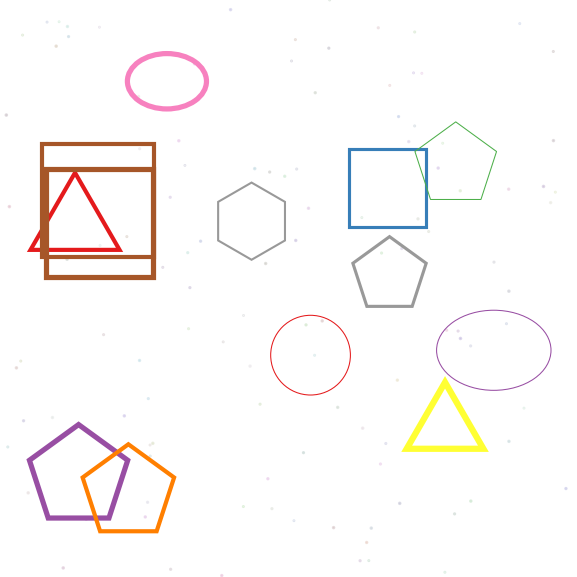[{"shape": "circle", "thickness": 0.5, "radius": 0.35, "center": [0.538, 0.384]}, {"shape": "triangle", "thickness": 2, "radius": 0.45, "center": [0.13, 0.611]}, {"shape": "square", "thickness": 1.5, "radius": 0.33, "center": [0.671, 0.674]}, {"shape": "pentagon", "thickness": 0.5, "radius": 0.37, "center": [0.789, 0.714]}, {"shape": "oval", "thickness": 0.5, "radius": 0.5, "center": [0.855, 0.393]}, {"shape": "pentagon", "thickness": 2.5, "radius": 0.45, "center": [0.136, 0.174]}, {"shape": "pentagon", "thickness": 2, "radius": 0.42, "center": [0.222, 0.147]}, {"shape": "triangle", "thickness": 3, "radius": 0.38, "center": [0.771, 0.26]}, {"shape": "square", "thickness": 2.5, "radius": 0.47, "center": [0.172, 0.613]}, {"shape": "square", "thickness": 2, "radius": 0.49, "center": [0.17, 0.652]}, {"shape": "oval", "thickness": 2.5, "radius": 0.34, "center": [0.289, 0.858]}, {"shape": "hexagon", "thickness": 1, "radius": 0.33, "center": [0.436, 0.616]}, {"shape": "pentagon", "thickness": 1.5, "radius": 0.33, "center": [0.675, 0.523]}]